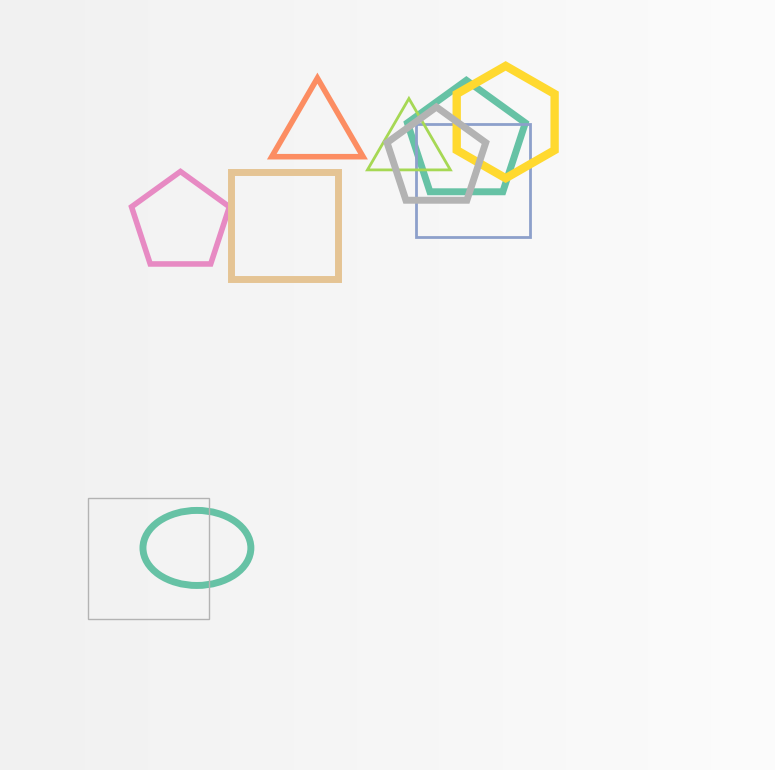[{"shape": "pentagon", "thickness": 2.5, "radius": 0.4, "center": [0.602, 0.816]}, {"shape": "oval", "thickness": 2.5, "radius": 0.35, "center": [0.254, 0.288]}, {"shape": "triangle", "thickness": 2, "radius": 0.34, "center": [0.41, 0.831]}, {"shape": "square", "thickness": 1, "radius": 0.37, "center": [0.61, 0.765]}, {"shape": "pentagon", "thickness": 2, "radius": 0.33, "center": [0.233, 0.711]}, {"shape": "triangle", "thickness": 1, "radius": 0.31, "center": [0.528, 0.81]}, {"shape": "hexagon", "thickness": 3, "radius": 0.36, "center": [0.652, 0.841]}, {"shape": "square", "thickness": 2.5, "radius": 0.35, "center": [0.367, 0.707]}, {"shape": "pentagon", "thickness": 2.5, "radius": 0.33, "center": [0.563, 0.794]}, {"shape": "square", "thickness": 0.5, "radius": 0.39, "center": [0.192, 0.275]}]